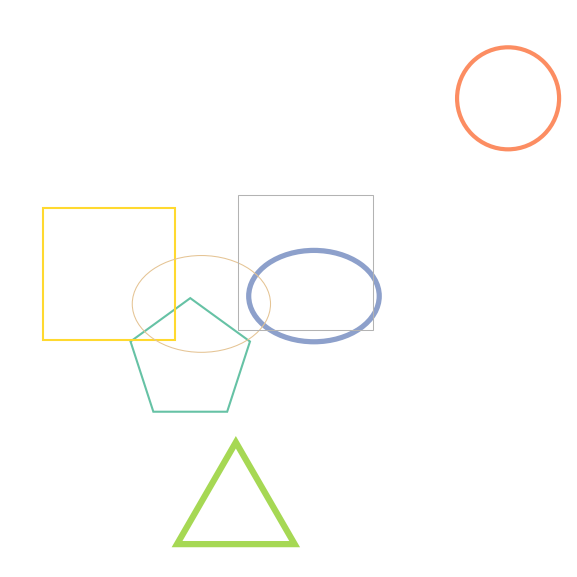[{"shape": "pentagon", "thickness": 1, "radius": 0.54, "center": [0.329, 0.374]}, {"shape": "circle", "thickness": 2, "radius": 0.44, "center": [0.88, 0.829]}, {"shape": "oval", "thickness": 2.5, "radius": 0.57, "center": [0.544, 0.486]}, {"shape": "triangle", "thickness": 3, "radius": 0.59, "center": [0.408, 0.116]}, {"shape": "square", "thickness": 1, "radius": 0.57, "center": [0.189, 0.525]}, {"shape": "oval", "thickness": 0.5, "radius": 0.6, "center": [0.349, 0.473]}, {"shape": "square", "thickness": 0.5, "radius": 0.58, "center": [0.528, 0.545]}]